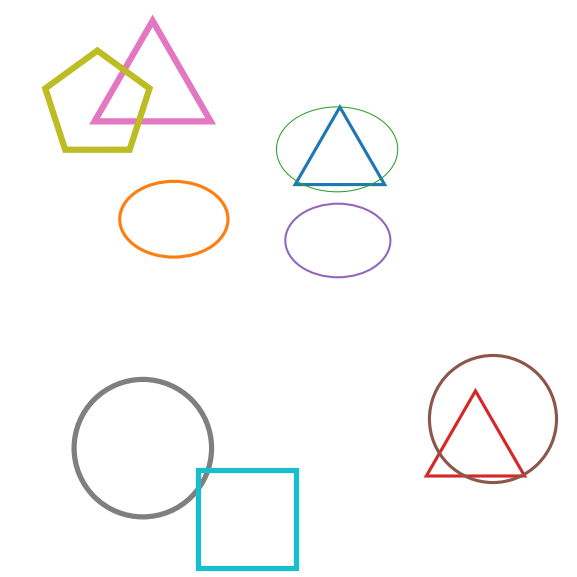[{"shape": "triangle", "thickness": 1.5, "radius": 0.45, "center": [0.589, 0.724]}, {"shape": "oval", "thickness": 1.5, "radius": 0.47, "center": [0.301, 0.62]}, {"shape": "oval", "thickness": 0.5, "radius": 0.53, "center": [0.584, 0.74]}, {"shape": "triangle", "thickness": 1.5, "radius": 0.49, "center": [0.823, 0.224]}, {"shape": "oval", "thickness": 1, "radius": 0.46, "center": [0.585, 0.583]}, {"shape": "circle", "thickness": 1.5, "radius": 0.55, "center": [0.854, 0.274]}, {"shape": "triangle", "thickness": 3, "radius": 0.58, "center": [0.264, 0.847]}, {"shape": "circle", "thickness": 2.5, "radius": 0.6, "center": [0.247, 0.223]}, {"shape": "pentagon", "thickness": 3, "radius": 0.47, "center": [0.169, 0.817]}, {"shape": "square", "thickness": 2.5, "radius": 0.42, "center": [0.428, 0.101]}]